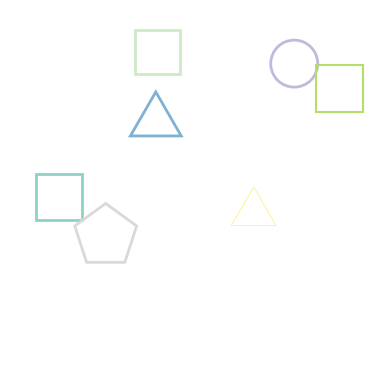[{"shape": "square", "thickness": 2, "radius": 0.3, "center": [0.153, 0.487]}, {"shape": "circle", "thickness": 2, "radius": 0.31, "center": [0.764, 0.835]}, {"shape": "triangle", "thickness": 2, "radius": 0.38, "center": [0.405, 0.685]}, {"shape": "square", "thickness": 1.5, "radius": 0.3, "center": [0.881, 0.769]}, {"shape": "pentagon", "thickness": 2, "radius": 0.42, "center": [0.275, 0.387]}, {"shape": "square", "thickness": 2, "radius": 0.29, "center": [0.409, 0.864]}, {"shape": "triangle", "thickness": 0.5, "radius": 0.34, "center": [0.659, 0.448]}]